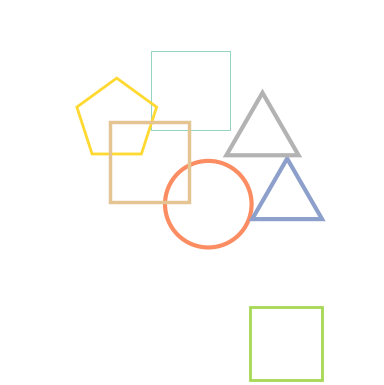[{"shape": "square", "thickness": 0.5, "radius": 0.52, "center": [0.495, 0.765]}, {"shape": "circle", "thickness": 3, "radius": 0.56, "center": [0.541, 0.47]}, {"shape": "triangle", "thickness": 3, "radius": 0.52, "center": [0.746, 0.483]}, {"shape": "square", "thickness": 2, "radius": 0.47, "center": [0.742, 0.108]}, {"shape": "pentagon", "thickness": 2, "radius": 0.54, "center": [0.303, 0.688]}, {"shape": "square", "thickness": 2.5, "radius": 0.52, "center": [0.388, 0.579]}, {"shape": "triangle", "thickness": 3, "radius": 0.54, "center": [0.682, 0.651]}]